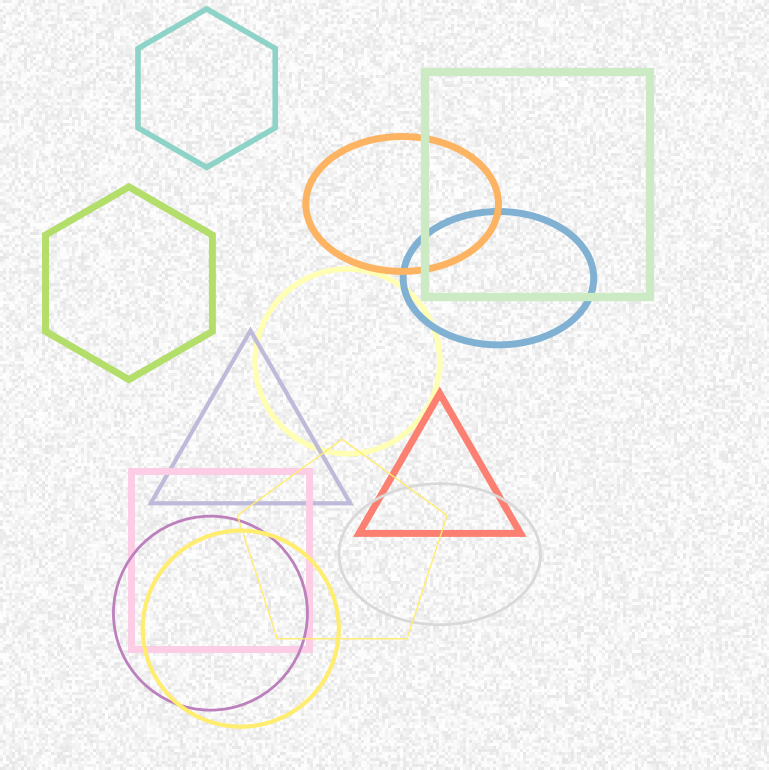[{"shape": "hexagon", "thickness": 2, "radius": 0.51, "center": [0.268, 0.886]}, {"shape": "circle", "thickness": 2, "radius": 0.6, "center": [0.451, 0.531]}, {"shape": "triangle", "thickness": 1.5, "radius": 0.75, "center": [0.325, 0.421]}, {"shape": "triangle", "thickness": 2.5, "radius": 0.61, "center": [0.571, 0.368]}, {"shape": "oval", "thickness": 2.5, "radius": 0.62, "center": [0.647, 0.639]}, {"shape": "oval", "thickness": 2.5, "radius": 0.63, "center": [0.522, 0.735]}, {"shape": "hexagon", "thickness": 2.5, "radius": 0.63, "center": [0.167, 0.632]}, {"shape": "square", "thickness": 2.5, "radius": 0.58, "center": [0.286, 0.273]}, {"shape": "oval", "thickness": 1, "radius": 0.65, "center": [0.571, 0.28]}, {"shape": "circle", "thickness": 1, "radius": 0.63, "center": [0.273, 0.204]}, {"shape": "square", "thickness": 3, "radius": 0.73, "center": [0.698, 0.761]}, {"shape": "circle", "thickness": 1.5, "radius": 0.64, "center": [0.313, 0.184]}, {"shape": "pentagon", "thickness": 0.5, "radius": 0.72, "center": [0.444, 0.286]}]